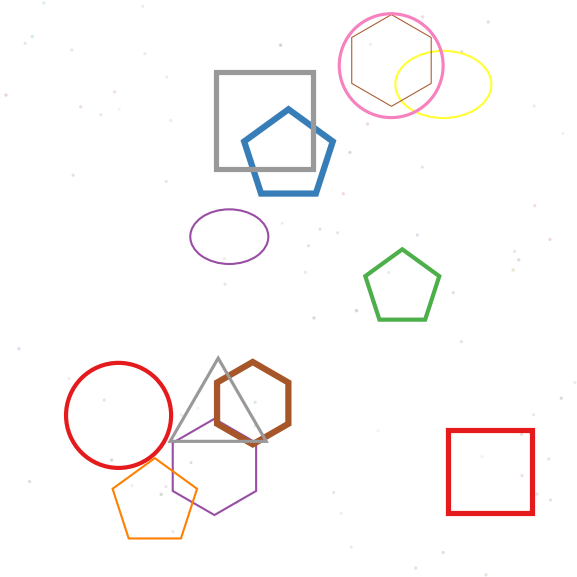[{"shape": "circle", "thickness": 2, "radius": 0.45, "center": [0.205, 0.28]}, {"shape": "square", "thickness": 2.5, "radius": 0.36, "center": [0.848, 0.183]}, {"shape": "pentagon", "thickness": 3, "radius": 0.4, "center": [0.5, 0.729]}, {"shape": "pentagon", "thickness": 2, "radius": 0.34, "center": [0.697, 0.5]}, {"shape": "oval", "thickness": 1, "radius": 0.34, "center": [0.397, 0.589]}, {"shape": "hexagon", "thickness": 1, "radius": 0.42, "center": [0.371, 0.191]}, {"shape": "pentagon", "thickness": 1, "radius": 0.38, "center": [0.268, 0.129]}, {"shape": "oval", "thickness": 1, "radius": 0.42, "center": [0.768, 0.853]}, {"shape": "hexagon", "thickness": 3, "radius": 0.36, "center": [0.438, 0.301]}, {"shape": "hexagon", "thickness": 0.5, "radius": 0.4, "center": [0.678, 0.894]}, {"shape": "circle", "thickness": 1.5, "radius": 0.45, "center": [0.677, 0.885]}, {"shape": "square", "thickness": 2.5, "radius": 0.42, "center": [0.457, 0.79]}, {"shape": "triangle", "thickness": 1.5, "radius": 0.48, "center": [0.378, 0.283]}]